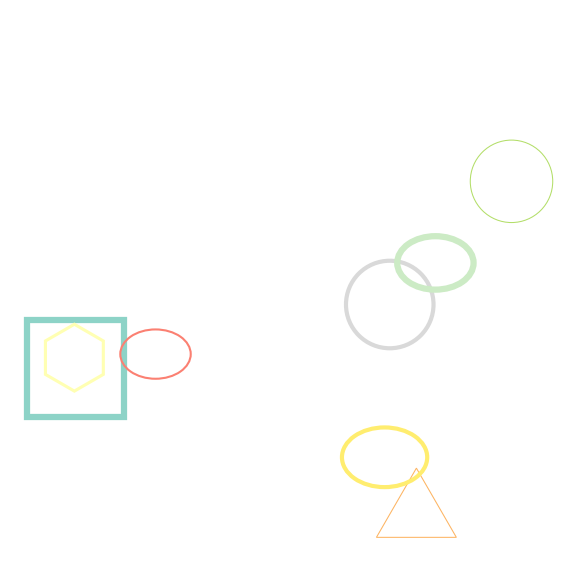[{"shape": "square", "thickness": 3, "radius": 0.42, "center": [0.131, 0.361]}, {"shape": "hexagon", "thickness": 1.5, "radius": 0.29, "center": [0.129, 0.38]}, {"shape": "oval", "thickness": 1, "radius": 0.3, "center": [0.269, 0.386]}, {"shape": "triangle", "thickness": 0.5, "radius": 0.4, "center": [0.721, 0.109]}, {"shape": "circle", "thickness": 0.5, "radius": 0.36, "center": [0.886, 0.685]}, {"shape": "circle", "thickness": 2, "radius": 0.38, "center": [0.675, 0.472]}, {"shape": "oval", "thickness": 3, "radius": 0.33, "center": [0.754, 0.544]}, {"shape": "oval", "thickness": 2, "radius": 0.37, "center": [0.666, 0.207]}]